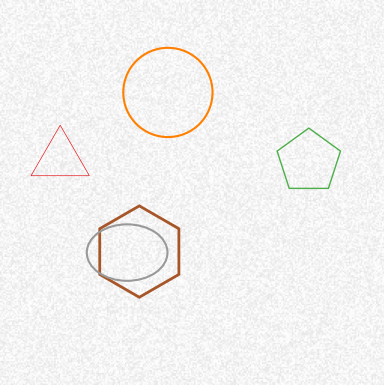[{"shape": "triangle", "thickness": 0.5, "radius": 0.44, "center": [0.156, 0.587]}, {"shape": "pentagon", "thickness": 1, "radius": 0.43, "center": [0.802, 0.581]}, {"shape": "circle", "thickness": 1.5, "radius": 0.58, "center": [0.436, 0.76]}, {"shape": "hexagon", "thickness": 2, "radius": 0.59, "center": [0.362, 0.347]}, {"shape": "oval", "thickness": 1.5, "radius": 0.52, "center": [0.33, 0.344]}]